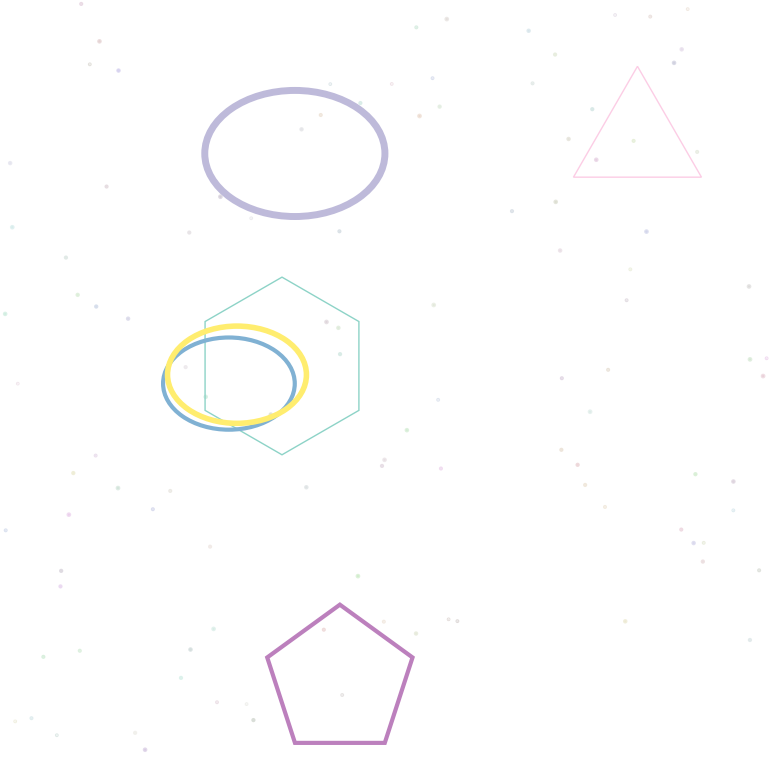[{"shape": "hexagon", "thickness": 0.5, "radius": 0.58, "center": [0.366, 0.525]}, {"shape": "oval", "thickness": 2.5, "radius": 0.58, "center": [0.383, 0.801]}, {"shape": "oval", "thickness": 1.5, "radius": 0.43, "center": [0.297, 0.502]}, {"shape": "triangle", "thickness": 0.5, "radius": 0.48, "center": [0.828, 0.818]}, {"shape": "pentagon", "thickness": 1.5, "radius": 0.5, "center": [0.441, 0.115]}, {"shape": "oval", "thickness": 2, "radius": 0.45, "center": [0.308, 0.513]}]